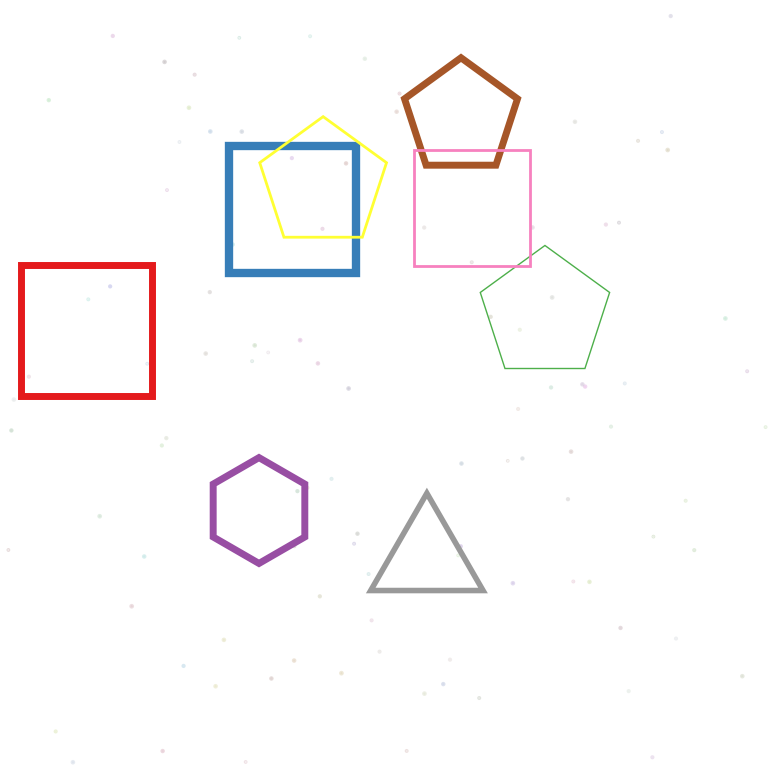[{"shape": "square", "thickness": 2.5, "radius": 0.43, "center": [0.113, 0.571]}, {"shape": "square", "thickness": 3, "radius": 0.41, "center": [0.38, 0.728]}, {"shape": "pentagon", "thickness": 0.5, "radius": 0.44, "center": [0.708, 0.593]}, {"shape": "hexagon", "thickness": 2.5, "radius": 0.34, "center": [0.336, 0.337]}, {"shape": "pentagon", "thickness": 1, "radius": 0.43, "center": [0.42, 0.762]}, {"shape": "pentagon", "thickness": 2.5, "radius": 0.39, "center": [0.599, 0.848]}, {"shape": "square", "thickness": 1, "radius": 0.38, "center": [0.613, 0.73]}, {"shape": "triangle", "thickness": 2, "radius": 0.42, "center": [0.554, 0.275]}]